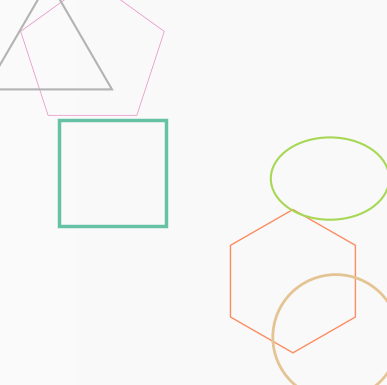[{"shape": "square", "thickness": 2.5, "radius": 0.69, "center": [0.29, 0.55]}, {"shape": "hexagon", "thickness": 1, "radius": 0.93, "center": [0.756, 0.27]}, {"shape": "pentagon", "thickness": 0.5, "radius": 0.97, "center": [0.239, 0.858]}, {"shape": "oval", "thickness": 1.5, "radius": 0.76, "center": [0.852, 0.536]}, {"shape": "circle", "thickness": 2, "radius": 0.81, "center": [0.867, 0.124]}, {"shape": "triangle", "thickness": 1.5, "radius": 0.94, "center": [0.126, 0.862]}]